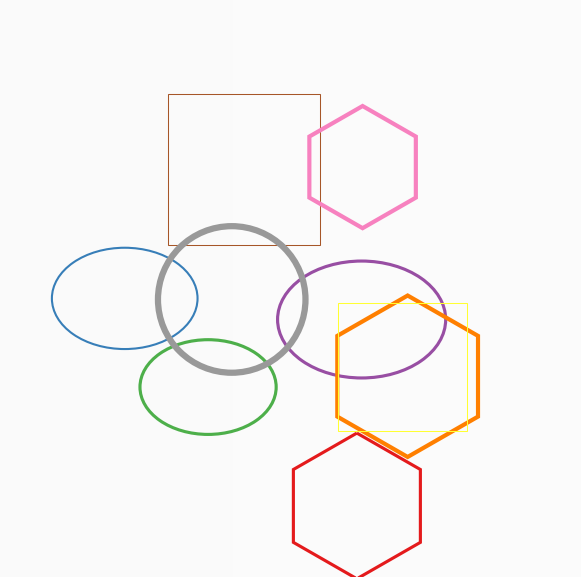[{"shape": "hexagon", "thickness": 1.5, "radius": 0.63, "center": [0.614, 0.123]}, {"shape": "oval", "thickness": 1, "radius": 0.63, "center": [0.215, 0.482]}, {"shape": "oval", "thickness": 1.5, "radius": 0.59, "center": [0.358, 0.329]}, {"shape": "oval", "thickness": 1.5, "radius": 0.72, "center": [0.622, 0.446]}, {"shape": "hexagon", "thickness": 2, "radius": 0.7, "center": [0.701, 0.348]}, {"shape": "square", "thickness": 0.5, "radius": 0.56, "center": [0.692, 0.364]}, {"shape": "square", "thickness": 0.5, "radius": 0.65, "center": [0.42, 0.705]}, {"shape": "hexagon", "thickness": 2, "radius": 0.53, "center": [0.624, 0.71]}, {"shape": "circle", "thickness": 3, "radius": 0.63, "center": [0.399, 0.481]}]